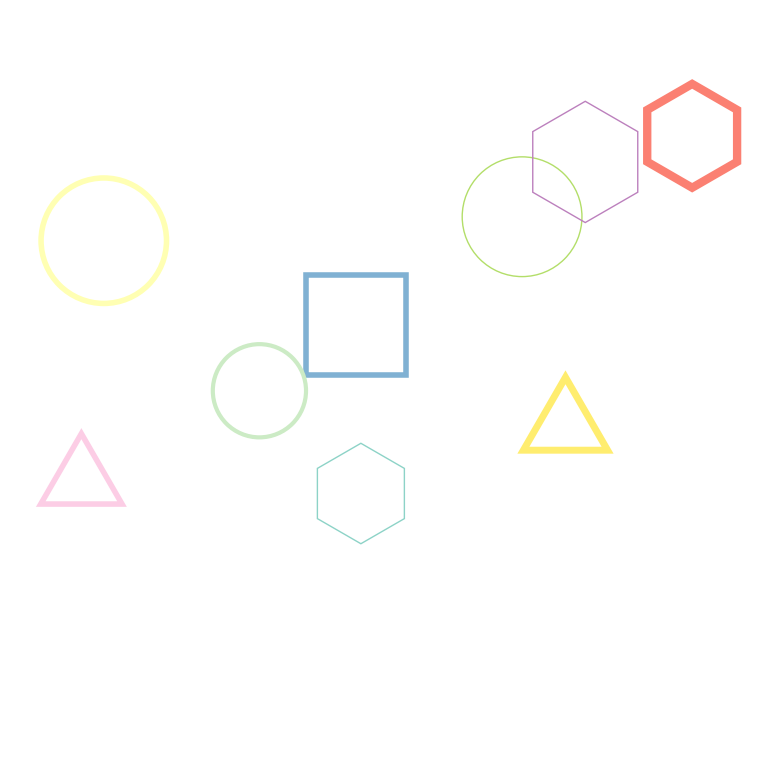[{"shape": "hexagon", "thickness": 0.5, "radius": 0.33, "center": [0.469, 0.359]}, {"shape": "circle", "thickness": 2, "radius": 0.41, "center": [0.135, 0.687]}, {"shape": "hexagon", "thickness": 3, "radius": 0.34, "center": [0.899, 0.824]}, {"shape": "square", "thickness": 2, "radius": 0.33, "center": [0.463, 0.578]}, {"shape": "circle", "thickness": 0.5, "radius": 0.39, "center": [0.678, 0.719]}, {"shape": "triangle", "thickness": 2, "radius": 0.3, "center": [0.106, 0.376]}, {"shape": "hexagon", "thickness": 0.5, "radius": 0.39, "center": [0.76, 0.79]}, {"shape": "circle", "thickness": 1.5, "radius": 0.3, "center": [0.337, 0.493]}, {"shape": "triangle", "thickness": 2.5, "radius": 0.32, "center": [0.734, 0.447]}]